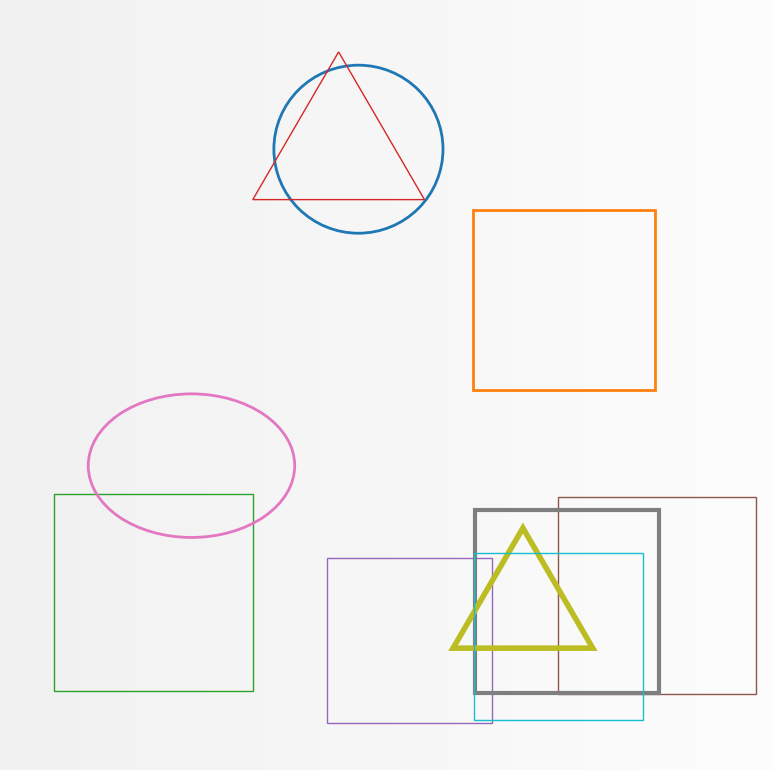[{"shape": "circle", "thickness": 1, "radius": 0.55, "center": [0.462, 0.806]}, {"shape": "square", "thickness": 1, "radius": 0.59, "center": [0.728, 0.61]}, {"shape": "square", "thickness": 0.5, "radius": 0.64, "center": [0.198, 0.231]}, {"shape": "triangle", "thickness": 0.5, "radius": 0.64, "center": [0.437, 0.805]}, {"shape": "square", "thickness": 0.5, "radius": 0.53, "center": [0.528, 0.168]}, {"shape": "square", "thickness": 0.5, "radius": 0.64, "center": [0.847, 0.227]}, {"shape": "oval", "thickness": 1, "radius": 0.67, "center": [0.247, 0.395]}, {"shape": "square", "thickness": 1.5, "radius": 0.59, "center": [0.732, 0.219]}, {"shape": "triangle", "thickness": 2, "radius": 0.52, "center": [0.675, 0.21]}, {"shape": "square", "thickness": 0.5, "radius": 0.54, "center": [0.721, 0.173]}]